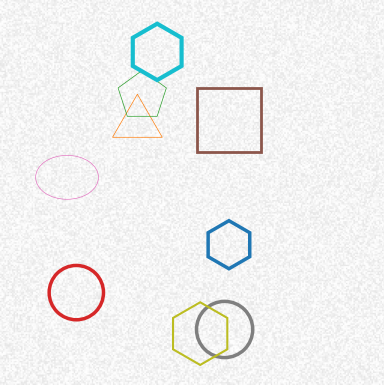[{"shape": "hexagon", "thickness": 2.5, "radius": 0.31, "center": [0.595, 0.364]}, {"shape": "triangle", "thickness": 0.5, "radius": 0.37, "center": [0.357, 0.681]}, {"shape": "pentagon", "thickness": 0.5, "radius": 0.33, "center": [0.369, 0.751]}, {"shape": "circle", "thickness": 2.5, "radius": 0.35, "center": [0.198, 0.24]}, {"shape": "square", "thickness": 2, "radius": 0.42, "center": [0.594, 0.688]}, {"shape": "oval", "thickness": 0.5, "radius": 0.41, "center": [0.174, 0.539]}, {"shape": "circle", "thickness": 2.5, "radius": 0.37, "center": [0.583, 0.144]}, {"shape": "hexagon", "thickness": 1.5, "radius": 0.41, "center": [0.52, 0.133]}, {"shape": "hexagon", "thickness": 3, "radius": 0.37, "center": [0.408, 0.865]}]